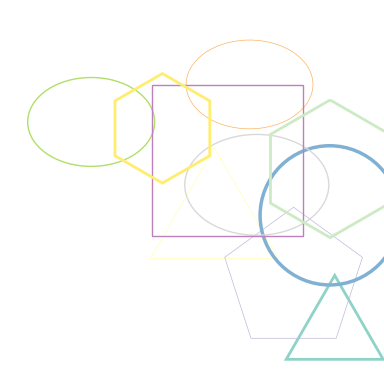[{"shape": "triangle", "thickness": 2, "radius": 0.73, "center": [0.869, 0.139]}, {"shape": "triangle", "thickness": 0.5, "radius": 0.96, "center": [0.557, 0.424]}, {"shape": "pentagon", "thickness": 0.5, "radius": 0.94, "center": [0.763, 0.273]}, {"shape": "circle", "thickness": 2.5, "radius": 0.9, "center": [0.856, 0.441]}, {"shape": "oval", "thickness": 0.5, "radius": 0.82, "center": [0.648, 0.781]}, {"shape": "oval", "thickness": 1, "radius": 0.82, "center": [0.237, 0.683]}, {"shape": "oval", "thickness": 1, "radius": 0.94, "center": [0.667, 0.52]}, {"shape": "square", "thickness": 1, "radius": 0.98, "center": [0.592, 0.583]}, {"shape": "hexagon", "thickness": 2, "radius": 0.89, "center": [0.857, 0.562]}, {"shape": "hexagon", "thickness": 2, "radius": 0.71, "center": [0.422, 0.667]}]